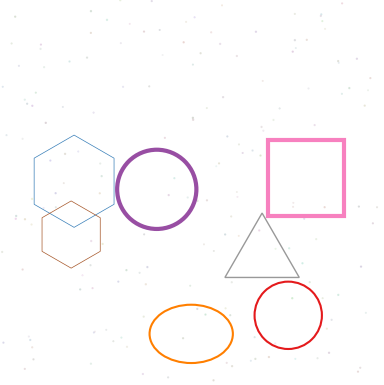[{"shape": "circle", "thickness": 1.5, "radius": 0.44, "center": [0.749, 0.181]}, {"shape": "hexagon", "thickness": 0.5, "radius": 0.6, "center": [0.192, 0.529]}, {"shape": "circle", "thickness": 3, "radius": 0.51, "center": [0.407, 0.508]}, {"shape": "oval", "thickness": 1.5, "radius": 0.54, "center": [0.497, 0.133]}, {"shape": "hexagon", "thickness": 0.5, "radius": 0.44, "center": [0.185, 0.391]}, {"shape": "square", "thickness": 3, "radius": 0.49, "center": [0.794, 0.537]}, {"shape": "triangle", "thickness": 1, "radius": 0.56, "center": [0.681, 0.335]}]